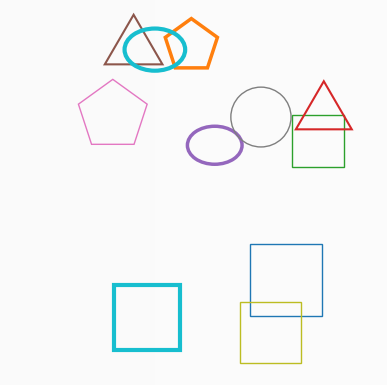[{"shape": "square", "thickness": 1, "radius": 0.46, "center": [0.738, 0.273]}, {"shape": "pentagon", "thickness": 2.5, "radius": 0.35, "center": [0.494, 0.881]}, {"shape": "square", "thickness": 1, "radius": 0.34, "center": [0.821, 0.634]}, {"shape": "triangle", "thickness": 1.5, "radius": 0.42, "center": [0.836, 0.706]}, {"shape": "oval", "thickness": 2.5, "radius": 0.35, "center": [0.554, 0.623]}, {"shape": "triangle", "thickness": 1.5, "radius": 0.43, "center": [0.345, 0.876]}, {"shape": "pentagon", "thickness": 1, "radius": 0.47, "center": [0.291, 0.701]}, {"shape": "circle", "thickness": 1, "radius": 0.39, "center": [0.673, 0.696]}, {"shape": "square", "thickness": 1, "radius": 0.4, "center": [0.698, 0.137]}, {"shape": "oval", "thickness": 3, "radius": 0.39, "center": [0.4, 0.871]}, {"shape": "square", "thickness": 3, "radius": 0.42, "center": [0.38, 0.175]}]